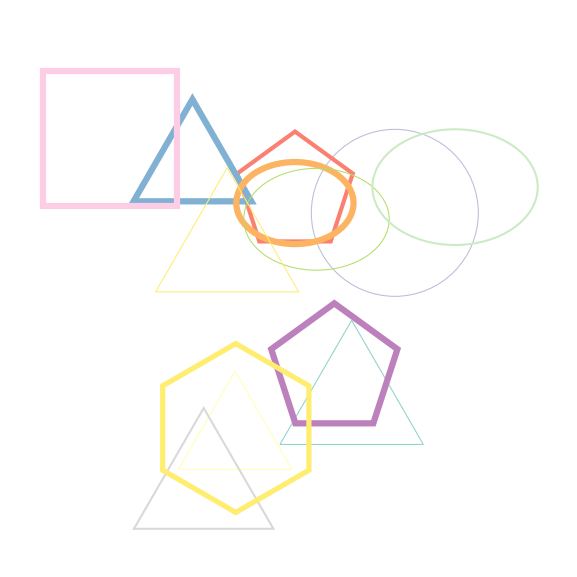[{"shape": "triangle", "thickness": 0.5, "radius": 0.72, "center": [0.609, 0.301]}, {"shape": "triangle", "thickness": 0.5, "radius": 0.57, "center": [0.407, 0.243]}, {"shape": "circle", "thickness": 0.5, "radius": 0.72, "center": [0.684, 0.631]}, {"shape": "pentagon", "thickness": 2, "radius": 0.53, "center": [0.511, 0.666]}, {"shape": "triangle", "thickness": 3, "radius": 0.59, "center": [0.333, 0.709]}, {"shape": "oval", "thickness": 3, "radius": 0.51, "center": [0.511, 0.647]}, {"shape": "oval", "thickness": 0.5, "radius": 0.63, "center": [0.548, 0.619]}, {"shape": "square", "thickness": 3, "radius": 0.58, "center": [0.191, 0.76]}, {"shape": "triangle", "thickness": 1, "radius": 0.7, "center": [0.353, 0.153]}, {"shape": "pentagon", "thickness": 3, "radius": 0.57, "center": [0.579, 0.359]}, {"shape": "oval", "thickness": 1, "radius": 0.72, "center": [0.788, 0.675]}, {"shape": "hexagon", "thickness": 2.5, "radius": 0.73, "center": [0.408, 0.258]}, {"shape": "triangle", "thickness": 0.5, "radius": 0.72, "center": [0.393, 0.565]}]